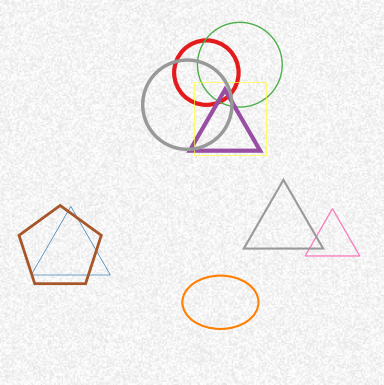[{"shape": "circle", "thickness": 3, "radius": 0.42, "center": [0.536, 0.811]}, {"shape": "triangle", "thickness": 0.5, "radius": 0.59, "center": [0.184, 0.345]}, {"shape": "circle", "thickness": 1, "radius": 0.55, "center": [0.623, 0.832]}, {"shape": "triangle", "thickness": 3, "radius": 0.53, "center": [0.584, 0.661]}, {"shape": "oval", "thickness": 1.5, "radius": 0.49, "center": [0.573, 0.215]}, {"shape": "square", "thickness": 0.5, "radius": 0.47, "center": [0.598, 0.692]}, {"shape": "pentagon", "thickness": 2, "radius": 0.56, "center": [0.156, 0.354]}, {"shape": "triangle", "thickness": 1, "radius": 0.41, "center": [0.864, 0.376]}, {"shape": "triangle", "thickness": 1.5, "radius": 0.59, "center": [0.736, 0.414]}, {"shape": "circle", "thickness": 2.5, "radius": 0.58, "center": [0.487, 0.728]}]